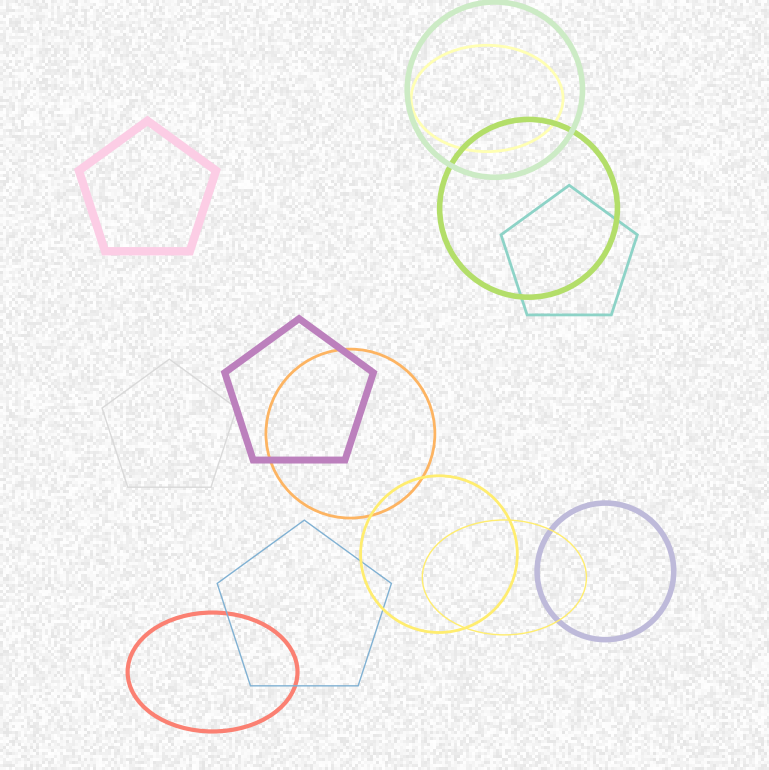[{"shape": "pentagon", "thickness": 1, "radius": 0.47, "center": [0.739, 0.666]}, {"shape": "oval", "thickness": 1, "radius": 0.49, "center": [0.633, 0.872]}, {"shape": "circle", "thickness": 2, "radius": 0.44, "center": [0.786, 0.258]}, {"shape": "oval", "thickness": 1.5, "radius": 0.55, "center": [0.276, 0.127]}, {"shape": "pentagon", "thickness": 0.5, "radius": 0.59, "center": [0.395, 0.206]}, {"shape": "circle", "thickness": 1, "radius": 0.55, "center": [0.455, 0.437]}, {"shape": "circle", "thickness": 2, "radius": 0.58, "center": [0.686, 0.729]}, {"shape": "pentagon", "thickness": 3, "radius": 0.47, "center": [0.191, 0.749]}, {"shape": "pentagon", "thickness": 0.5, "radius": 0.46, "center": [0.22, 0.442]}, {"shape": "pentagon", "thickness": 2.5, "radius": 0.51, "center": [0.388, 0.485]}, {"shape": "circle", "thickness": 2, "radius": 0.57, "center": [0.643, 0.884]}, {"shape": "oval", "thickness": 0.5, "radius": 0.53, "center": [0.655, 0.25]}, {"shape": "circle", "thickness": 1, "radius": 0.51, "center": [0.57, 0.28]}]